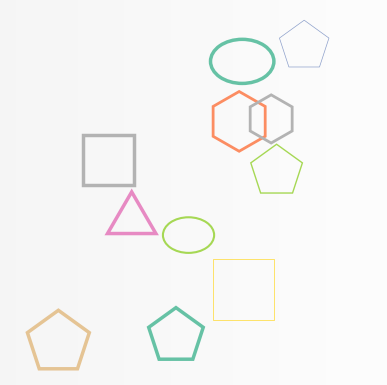[{"shape": "pentagon", "thickness": 2.5, "radius": 0.37, "center": [0.454, 0.127]}, {"shape": "oval", "thickness": 2.5, "radius": 0.41, "center": [0.625, 0.841]}, {"shape": "hexagon", "thickness": 2, "radius": 0.39, "center": [0.617, 0.685]}, {"shape": "pentagon", "thickness": 0.5, "radius": 0.34, "center": [0.785, 0.88]}, {"shape": "triangle", "thickness": 2.5, "radius": 0.36, "center": [0.34, 0.429]}, {"shape": "oval", "thickness": 1.5, "radius": 0.33, "center": [0.487, 0.389]}, {"shape": "pentagon", "thickness": 1, "radius": 0.35, "center": [0.714, 0.555]}, {"shape": "square", "thickness": 0.5, "radius": 0.39, "center": [0.627, 0.248]}, {"shape": "pentagon", "thickness": 2.5, "radius": 0.42, "center": [0.151, 0.11]}, {"shape": "hexagon", "thickness": 2, "radius": 0.31, "center": [0.7, 0.691]}, {"shape": "square", "thickness": 2.5, "radius": 0.33, "center": [0.28, 0.585]}]